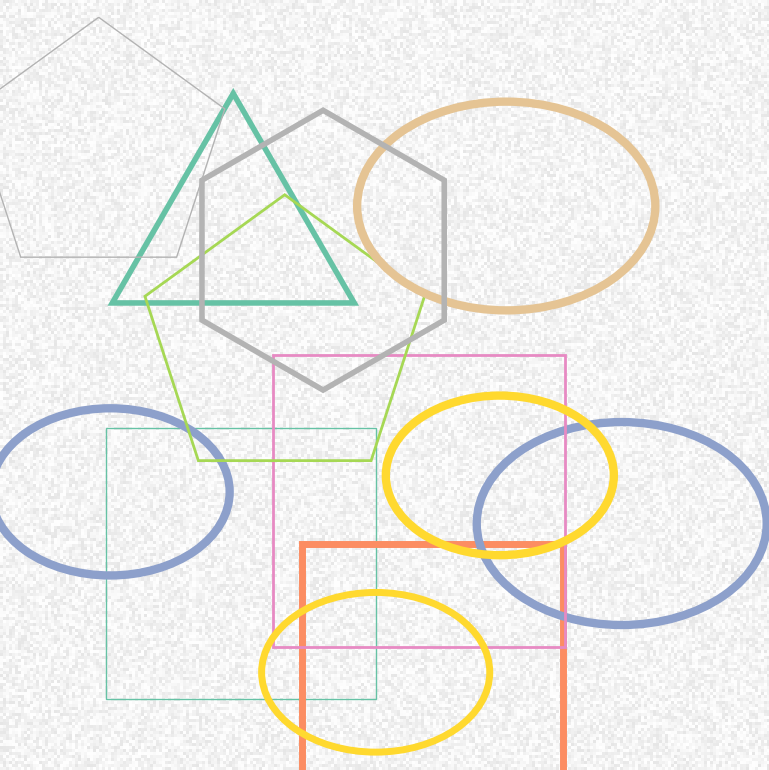[{"shape": "square", "thickness": 0.5, "radius": 0.88, "center": [0.313, 0.268]}, {"shape": "triangle", "thickness": 2, "radius": 0.91, "center": [0.303, 0.697]}, {"shape": "square", "thickness": 2.5, "radius": 0.85, "center": [0.562, 0.124]}, {"shape": "oval", "thickness": 3, "radius": 0.94, "center": [0.807, 0.32]}, {"shape": "oval", "thickness": 3, "radius": 0.78, "center": [0.143, 0.361]}, {"shape": "square", "thickness": 1, "radius": 0.95, "center": [0.544, 0.349]}, {"shape": "pentagon", "thickness": 1, "radius": 0.95, "center": [0.37, 0.556]}, {"shape": "oval", "thickness": 3, "radius": 0.74, "center": [0.649, 0.383]}, {"shape": "oval", "thickness": 2.5, "radius": 0.74, "center": [0.488, 0.127]}, {"shape": "oval", "thickness": 3, "radius": 0.97, "center": [0.657, 0.732]}, {"shape": "hexagon", "thickness": 2, "radius": 0.91, "center": [0.42, 0.675]}, {"shape": "pentagon", "thickness": 0.5, "radius": 0.86, "center": [0.128, 0.805]}]